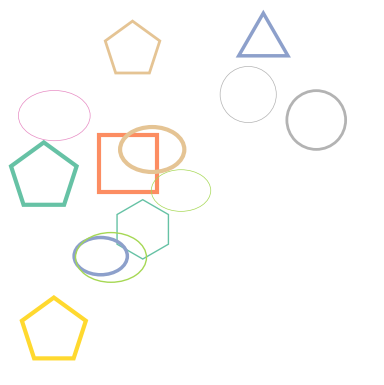[{"shape": "hexagon", "thickness": 1, "radius": 0.39, "center": [0.371, 0.404]}, {"shape": "pentagon", "thickness": 3, "radius": 0.45, "center": [0.114, 0.541]}, {"shape": "square", "thickness": 3, "radius": 0.37, "center": [0.333, 0.576]}, {"shape": "triangle", "thickness": 2.5, "radius": 0.37, "center": [0.684, 0.892]}, {"shape": "oval", "thickness": 2.5, "radius": 0.35, "center": [0.262, 0.335]}, {"shape": "oval", "thickness": 0.5, "radius": 0.47, "center": [0.141, 0.7]}, {"shape": "oval", "thickness": 1, "radius": 0.46, "center": [0.288, 0.331]}, {"shape": "oval", "thickness": 0.5, "radius": 0.39, "center": [0.47, 0.505]}, {"shape": "pentagon", "thickness": 3, "radius": 0.44, "center": [0.14, 0.14]}, {"shape": "oval", "thickness": 3, "radius": 0.42, "center": [0.395, 0.612]}, {"shape": "pentagon", "thickness": 2, "radius": 0.37, "center": [0.344, 0.871]}, {"shape": "circle", "thickness": 2, "radius": 0.38, "center": [0.821, 0.688]}, {"shape": "circle", "thickness": 0.5, "radius": 0.36, "center": [0.645, 0.755]}]